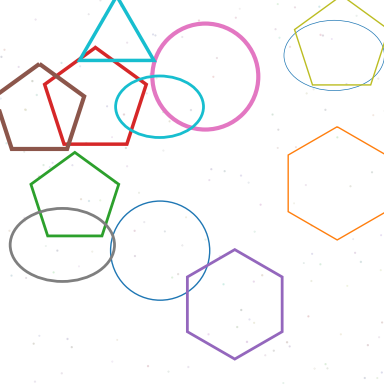[{"shape": "circle", "thickness": 1, "radius": 0.64, "center": [0.416, 0.349]}, {"shape": "oval", "thickness": 0.5, "radius": 0.65, "center": [0.868, 0.856]}, {"shape": "hexagon", "thickness": 1, "radius": 0.74, "center": [0.876, 0.524]}, {"shape": "pentagon", "thickness": 2, "radius": 0.6, "center": [0.194, 0.484]}, {"shape": "pentagon", "thickness": 2.5, "radius": 0.69, "center": [0.248, 0.738]}, {"shape": "hexagon", "thickness": 2, "radius": 0.71, "center": [0.61, 0.21]}, {"shape": "pentagon", "thickness": 3, "radius": 0.61, "center": [0.102, 0.712]}, {"shape": "circle", "thickness": 3, "radius": 0.69, "center": [0.533, 0.801]}, {"shape": "oval", "thickness": 2, "radius": 0.68, "center": [0.162, 0.364]}, {"shape": "pentagon", "thickness": 1, "radius": 0.64, "center": [0.887, 0.883]}, {"shape": "oval", "thickness": 2, "radius": 0.57, "center": [0.414, 0.723]}, {"shape": "triangle", "thickness": 2.5, "radius": 0.56, "center": [0.303, 0.899]}]